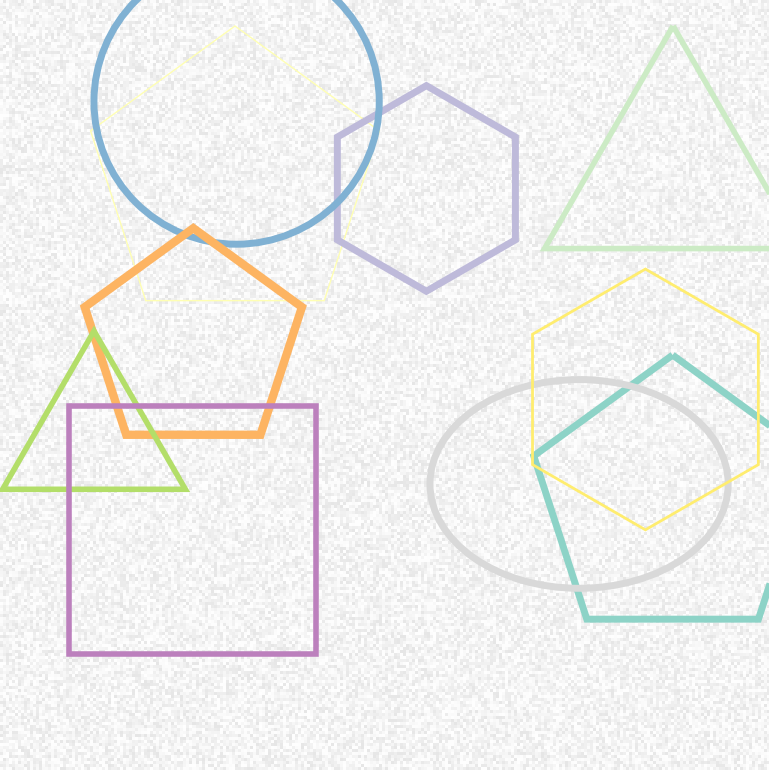[{"shape": "pentagon", "thickness": 2.5, "radius": 0.95, "center": [0.874, 0.349]}, {"shape": "pentagon", "thickness": 0.5, "radius": 0.99, "center": [0.305, 0.769]}, {"shape": "hexagon", "thickness": 2.5, "radius": 0.67, "center": [0.554, 0.755]}, {"shape": "circle", "thickness": 2.5, "radius": 0.93, "center": [0.307, 0.868]}, {"shape": "pentagon", "thickness": 3, "radius": 0.74, "center": [0.251, 0.555]}, {"shape": "triangle", "thickness": 2, "radius": 0.69, "center": [0.122, 0.433]}, {"shape": "oval", "thickness": 2.5, "radius": 0.97, "center": [0.752, 0.372]}, {"shape": "square", "thickness": 2, "radius": 0.81, "center": [0.25, 0.312]}, {"shape": "triangle", "thickness": 2, "radius": 0.96, "center": [0.874, 0.774]}, {"shape": "hexagon", "thickness": 1, "radius": 0.85, "center": [0.838, 0.481]}]